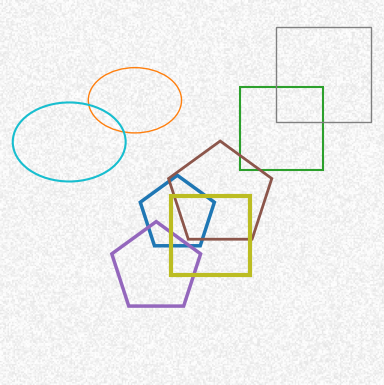[{"shape": "pentagon", "thickness": 2.5, "radius": 0.51, "center": [0.461, 0.443]}, {"shape": "oval", "thickness": 1, "radius": 0.61, "center": [0.35, 0.74]}, {"shape": "square", "thickness": 1.5, "radius": 0.54, "center": [0.73, 0.667]}, {"shape": "pentagon", "thickness": 2.5, "radius": 0.61, "center": [0.406, 0.303]}, {"shape": "pentagon", "thickness": 2, "radius": 0.7, "center": [0.572, 0.493]}, {"shape": "square", "thickness": 1, "radius": 0.61, "center": [0.841, 0.806]}, {"shape": "square", "thickness": 3, "radius": 0.51, "center": [0.546, 0.388]}, {"shape": "oval", "thickness": 1.5, "radius": 0.73, "center": [0.18, 0.631]}]